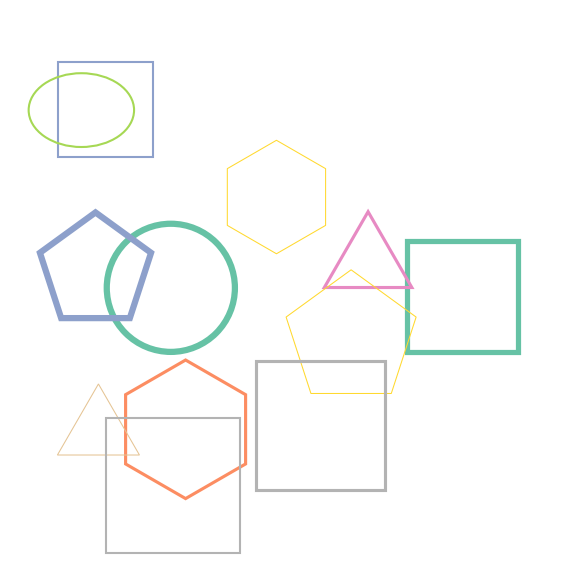[{"shape": "circle", "thickness": 3, "radius": 0.55, "center": [0.296, 0.501]}, {"shape": "square", "thickness": 2.5, "radius": 0.48, "center": [0.801, 0.485]}, {"shape": "hexagon", "thickness": 1.5, "radius": 0.6, "center": [0.321, 0.256]}, {"shape": "square", "thickness": 1, "radius": 0.41, "center": [0.183, 0.809]}, {"shape": "pentagon", "thickness": 3, "radius": 0.51, "center": [0.165, 0.53]}, {"shape": "triangle", "thickness": 1.5, "radius": 0.44, "center": [0.637, 0.545]}, {"shape": "oval", "thickness": 1, "radius": 0.46, "center": [0.141, 0.808]}, {"shape": "pentagon", "thickness": 0.5, "radius": 0.59, "center": [0.608, 0.414]}, {"shape": "hexagon", "thickness": 0.5, "radius": 0.49, "center": [0.479, 0.658]}, {"shape": "triangle", "thickness": 0.5, "radius": 0.41, "center": [0.17, 0.252]}, {"shape": "square", "thickness": 1.5, "radius": 0.56, "center": [0.555, 0.263]}, {"shape": "square", "thickness": 1, "radius": 0.58, "center": [0.3, 0.158]}]